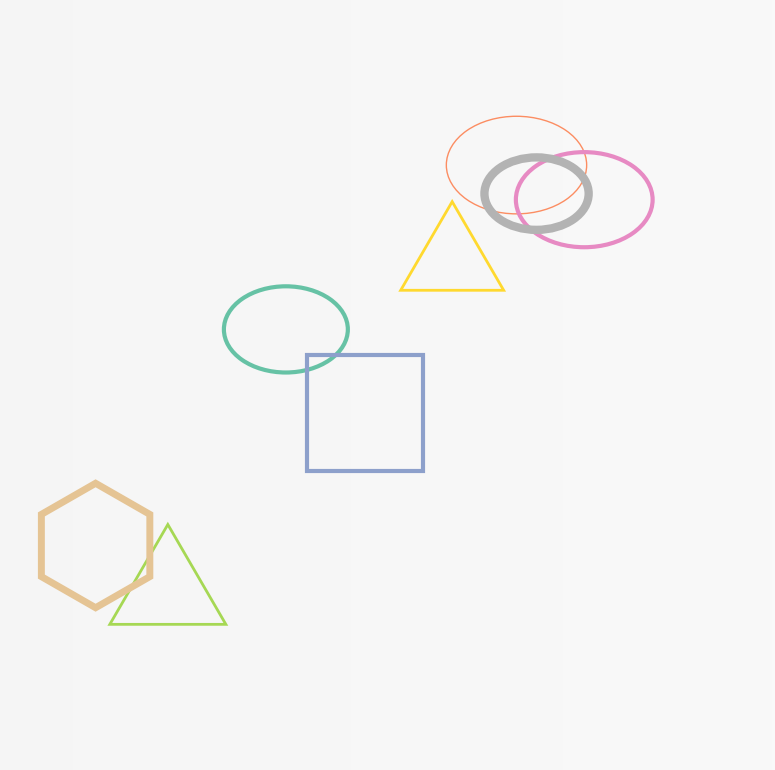[{"shape": "oval", "thickness": 1.5, "radius": 0.4, "center": [0.369, 0.572]}, {"shape": "oval", "thickness": 0.5, "radius": 0.45, "center": [0.666, 0.786]}, {"shape": "square", "thickness": 1.5, "radius": 0.38, "center": [0.471, 0.464]}, {"shape": "oval", "thickness": 1.5, "radius": 0.44, "center": [0.754, 0.741]}, {"shape": "triangle", "thickness": 1, "radius": 0.43, "center": [0.217, 0.232]}, {"shape": "triangle", "thickness": 1, "radius": 0.38, "center": [0.583, 0.661]}, {"shape": "hexagon", "thickness": 2.5, "radius": 0.4, "center": [0.123, 0.292]}, {"shape": "oval", "thickness": 3, "radius": 0.34, "center": [0.692, 0.749]}]